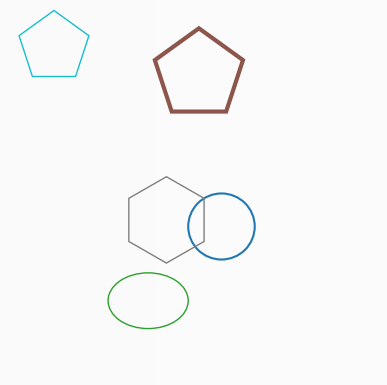[{"shape": "circle", "thickness": 1.5, "radius": 0.43, "center": [0.572, 0.412]}, {"shape": "oval", "thickness": 1, "radius": 0.52, "center": [0.382, 0.219]}, {"shape": "pentagon", "thickness": 3, "radius": 0.6, "center": [0.513, 0.807]}, {"shape": "hexagon", "thickness": 1, "radius": 0.56, "center": [0.43, 0.429]}, {"shape": "pentagon", "thickness": 1, "radius": 0.47, "center": [0.139, 0.878]}]